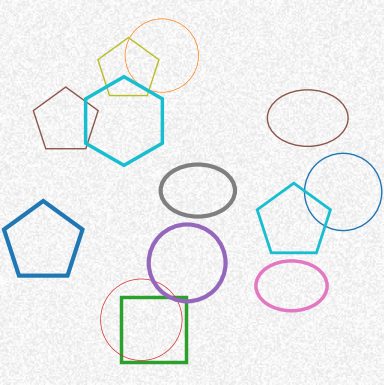[{"shape": "circle", "thickness": 1, "radius": 0.5, "center": [0.891, 0.501]}, {"shape": "pentagon", "thickness": 3, "radius": 0.54, "center": [0.112, 0.371]}, {"shape": "circle", "thickness": 0.5, "radius": 0.48, "center": [0.42, 0.856]}, {"shape": "square", "thickness": 2.5, "radius": 0.42, "center": [0.399, 0.145]}, {"shape": "circle", "thickness": 0.5, "radius": 0.53, "center": [0.367, 0.17]}, {"shape": "circle", "thickness": 3, "radius": 0.5, "center": [0.486, 0.317]}, {"shape": "oval", "thickness": 1, "radius": 0.52, "center": [0.799, 0.693]}, {"shape": "pentagon", "thickness": 1, "radius": 0.44, "center": [0.171, 0.685]}, {"shape": "oval", "thickness": 2.5, "radius": 0.46, "center": [0.757, 0.258]}, {"shape": "oval", "thickness": 3, "radius": 0.48, "center": [0.514, 0.505]}, {"shape": "pentagon", "thickness": 1, "radius": 0.42, "center": [0.333, 0.819]}, {"shape": "pentagon", "thickness": 2, "radius": 0.5, "center": [0.763, 0.424]}, {"shape": "hexagon", "thickness": 2.5, "radius": 0.58, "center": [0.322, 0.686]}]